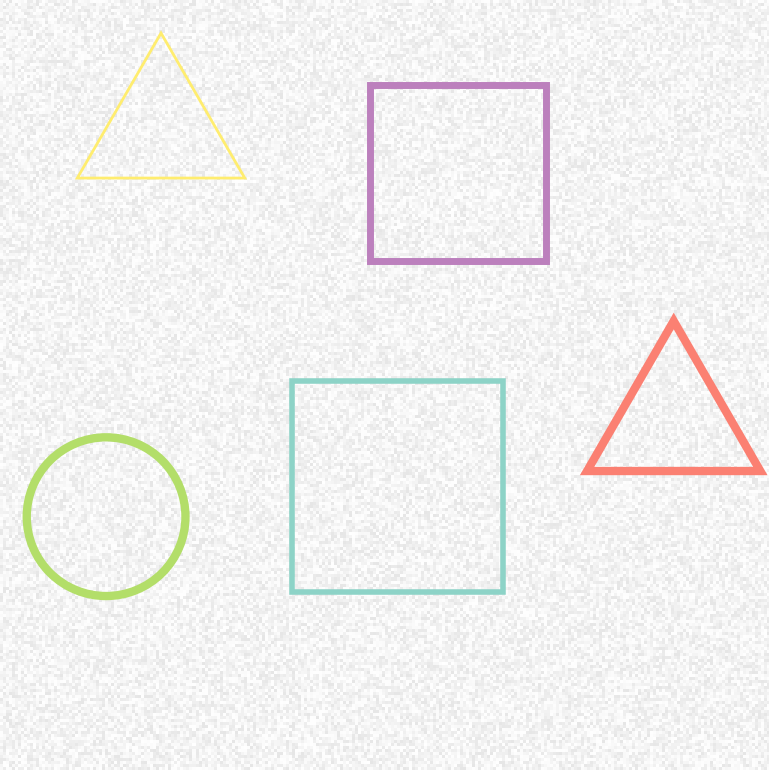[{"shape": "square", "thickness": 2, "radius": 0.69, "center": [0.516, 0.368]}, {"shape": "triangle", "thickness": 3, "radius": 0.65, "center": [0.875, 0.453]}, {"shape": "circle", "thickness": 3, "radius": 0.52, "center": [0.138, 0.329]}, {"shape": "square", "thickness": 2.5, "radius": 0.57, "center": [0.594, 0.775]}, {"shape": "triangle", "thickness": 1, "radius": 0.63, "center": [0.209, 0.832]}]